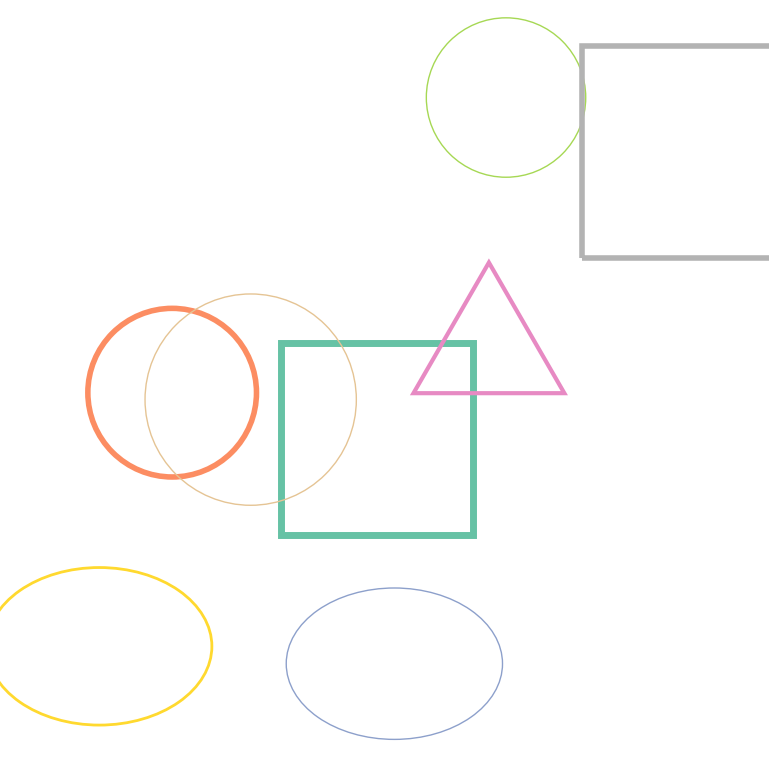[{"shape": "square", "thickness": 2.5, "radius": 0.62, "center": [0.489, 0.43]}, {"shape": "circle", "thickness": 2, "radius": 0.55, "center": [0.224, 0.49]}, {"shape": "oval", "thickness": 0.5, "radius": 0.7, "center": [0.512, 0.138]}, {"shape": "triangle", "thickness": 1.5, "radius": 0.57, "center": [0.635, 0.546]}, {"shape": "circle", "thickness": 0.5, "radius": 0.52, "center": [0.657, 0.873]}, {"shape": "oval", "thickness": 1, "radius": 0.73, "center": [0.129, 0.161]}, {"shape": "circle", "thickness": 0.5, "radius": 0.69, "center": [0.326, 0.481]}, {"shape": "square", "thickness": 2, "radius": 0.69, "center": [0.894, 0.802]}]